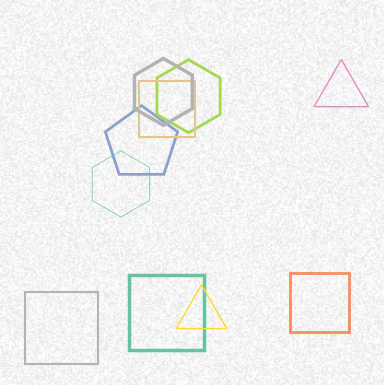[{"shape": "hexagon", "thickness": 0.5, "radius": 0.43, "center": [0.314, 0.522]}, {"shape": "square", "thickness": 2.5, "radius": 0.49, "center": [0.432, 0.188]}, {"shape": "square", "thickness": 2, "radius": 0.39, "center": [0.83, 0.215]}, {"shape": "pentagon", "thickness": 2, "radius": 0.49, "center": [0.368, 0.627]}, {"shape": "triangle", "thickness": 1, "radius": 0.41, "center": [0.887, 0.764]}, {"shape": "hexagon", "thickness": 2, "radius": 0.47, "center": [0.49, 0.75]}, {"shape": "triangle", "thickness": 1, "radius": 0.38, "center": [0.523, 0.184]}, {"shape": "square", "thickness": 1.5, "radius": 0.37, "center": [0.434, 0.717]}, {"shape": "hexagon", "thickness": 2.5, "radius": 0.43, "center": [0.424, 0.761]}, {"shape": "square", "thickness": 1.5, "radius": 0.47, "center": [0.159, 0.148]}]